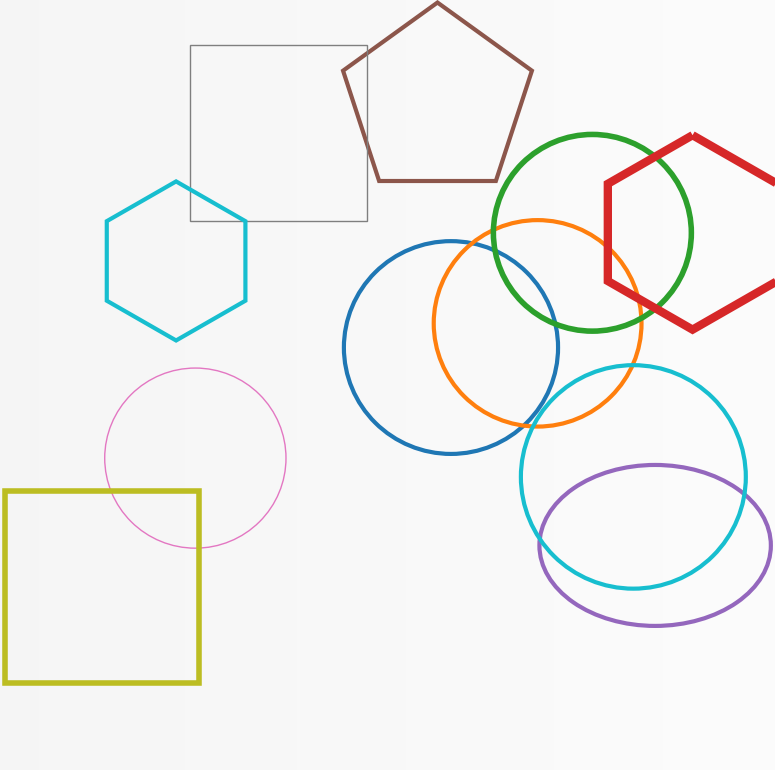[{"shape": "circle", "thickness": 1.5, "radius": 0.69, "center": [0.582, 0.549]}, {"shape": "circle", "thickness": 1.5, "radius": 0.67, "center": [0.694, 0.58]}, {"shape": "circle", "thickness": 2, "radius": 0.64, "center": [0.764, 0.698]}, {"shape": "hexagon", "thickness": 3, "radius": 0.63, "center": [0.894, 0.698]}, {"shape": "oval", "thickness": 1.5, "radius": 0.75, "center": [0.845, 0.292]}, {"shape": "pentagon", "thickness": 1.5, "radius": 0.64, "center": [0.564, 0.869]}, {"shape": "circle", "thickness": 0.5, "radius": 0.58, "center": [0.252, 0.405]}, {"shape": "square", "thickness": 0.5, "radius": 0.57, "center": [0.359, 0.827]}, {"shape": "square", "thickness": 2, "radius": 0.63, "center": [0.132, 0.238]}, {"shape": "hexagon", "thickness": 1.5, "radius": 0.52, "center": [0.227, 0.661]}, {"shape": "circle", "thickness": 1.5, "radius": 0.73, "center": [0.817, 0.381]}]